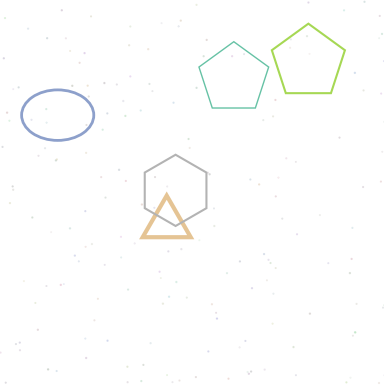[{"shape": "pentagon", "thickness": 1, "radius": 0.48, "center": [0.607, 0.796]}, {"shape": "oval", "thickness": 2, "radius": 0.47, "center": [0.15, 0.701]}, {"shape": "pentagon", "thickness": 1.5, "radius": 0.5, "center": [0.801, 0.839]}, {"shape": "triangle", "thickness": 3, "radius": 0.36, "center": [0.433, 0.42]}, {"shape": "hexagon", "thickness": 1.5, "radius": 0.46, "center": [0.456, 0.506]}]